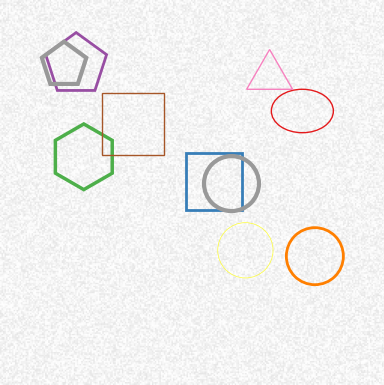[{"shape": "oval", "thickness": 1, "radius": 0.4, "center": [0.785, 0.712]}, {"shape": "square", "thickness": 2, "radius": 0.37, "center": [0.555, 0.529]}, {"shape": "hexagon", "thickness": 2.5, "radius": 0.43, "center": [0.218, 0.593]}, {"shape": "pentagon", "thickness": 2, "radius": 0.42, "center": [0.198, 0.832]}, {"shape": "circle", "thickness": 2, "radius": 0.37, "center": [0.818, 0.335]}, {"shape": "circle", "thickness": 0.5, "radius": 0.36, "center": [0.637, 0.35]}, {"shape": "square", "thickness": 1, "radius": 0.4, "center": [0.345, 0.678]}, {"shape": "triangle", "thickness": 1, "radius": 0.34, "center": [0.7, 0.803]}, {"shape": "circle", "thickness": 3, "radius": 0.36, "center": [0.601, 0.523]}, {"shape": "pentagon", "thickness": 3, "radius": 0.3, "center": [0.166, 0.831]}]